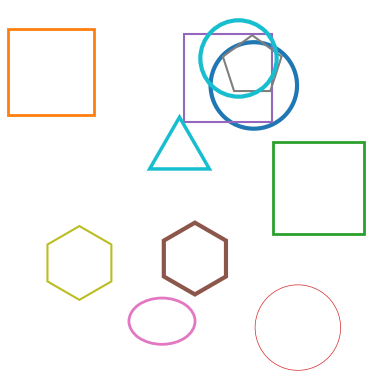[{"shape": "circle", "thickness": 3, "radius": 0.56, "center": [0.659, 0.778]}, {"shape": "square", "thickness": 2, "radius": 0.56, "center": [0.133, 0.812]}, {"shape": "square", "thickness": 2, "radius": 0.6, "center": [0.827, 0.512]}, {"shape": "circle", "thickness": 0.5, "radius": 0.56, "center": [0.774, 0.149]}, {"shape": "square", "thickness": 1.5, "radius": 0.57, "center": [0.592, 0.797]}, {"shape": "hexagon", "thickness": 3, "radius": 0.47, "center": [0.506, 0.328]}, {"shape": "oval", "thickness": 2, "radius": 0.43, "center": [0.421, 0.166]}, {"shape": "pentagon", "thickness": 1.5, "radius": 0.4, "center": [0.655, 0.828]}, {"shape": "hexagon", "thickness": 1.5, "radius": 0.48, "center": [0.206, 0.317]}, {"shape": "triangle", "thickness": 2.5, "radius": 0.45, "center": [0.466, 0.606]}, {"shape": "circle", "thickness": 3, "radius": 0.5, "center": [0.619, 0.848]}]